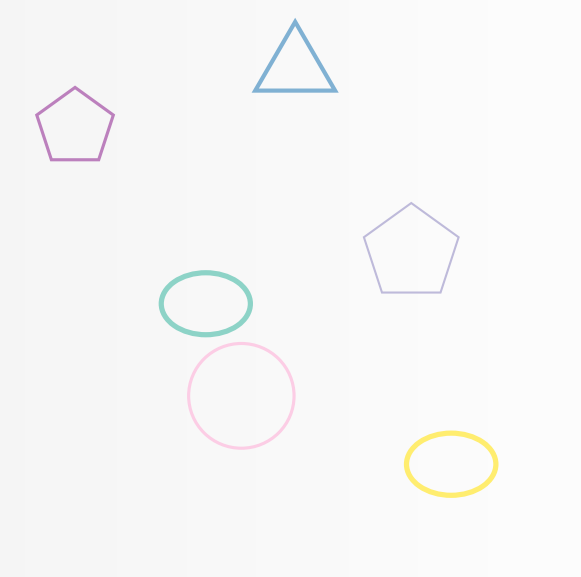[{"shape": "oval", "thickness": 2.5, "radius": 0.38, "center": [0.354, 0.473]}, {"shape": "pentagon", "thickness": 1, "radius": 0.43, "center": [0.708, 0.562]}, {"shape": "triangle", "thickness": 2, "radius": 0.4, "center": [0.508, 0.882]}, {"shape": "circle", "thickness": 1.5, "radius": 0.45, "center": [0.415, 0.314]}, {"shape": "pentagon", "thickness": 1.5, "radius": 0.35, "center": [0.129, 0.778]}, {"shape": "oval", "thickness": 2.5, "radius": 0.38, "center": [0.776, 0.195]}]